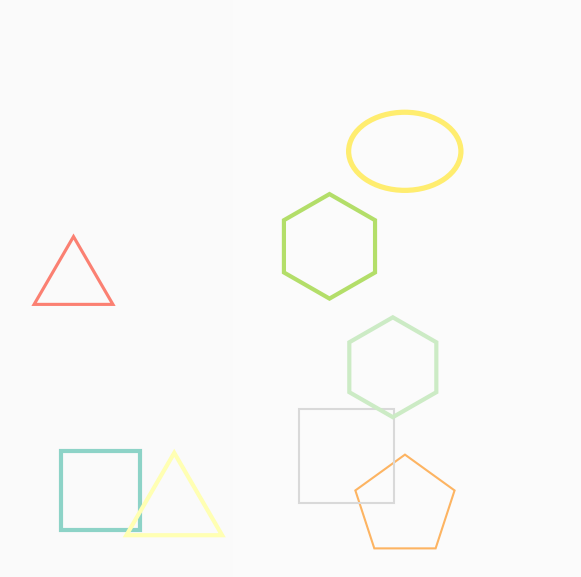[{"shape": "square", "thickness": 2, "radius": 0.34, "center": [0.174, 0.15]}, {"shape": "triangle", "thickness": 2, "radius": 0.48, "center": [0.3, 0.12]}, {"shape": "triangle", "thickness": 1.5, "radius": 0.39, "center": [0.126, 0.511]}, {"shape": "pentagon", "thickness": 1, "radius": 0.45, "center": [0.697, 0.122]}, {"shape": "hexagon", "thickness": 2, "radius": 0.45, "center": [0.567, 0.573]}, {"shape": "square", "thickness": 1, "radius": 0.41, "center": [0.596, 0.209]}, {"shape": "hexagon", "thickness": 2, "radius": 0.43, "center": [0.676, 0.363]}, {"shape": "oval", "thickness": 2.5, "radius": 0.48, "center": [0.696, 0.737]}]